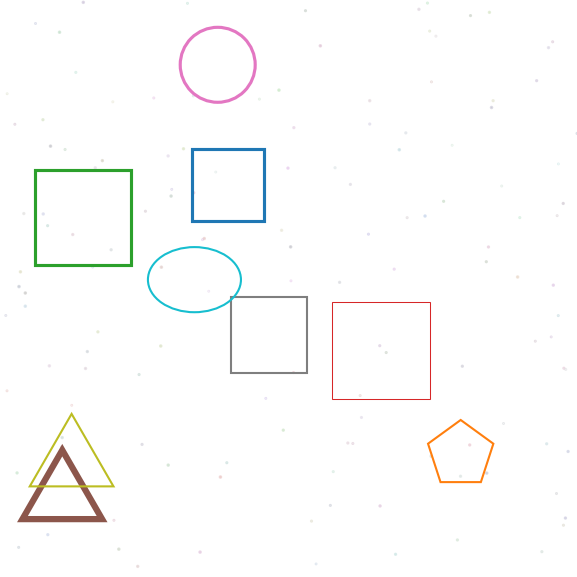[{"shape": "square", "thickness": 1.5, "radius": 0.31, "center": [0.395, 0.679]}, {"shape": "pentagon", "thickness": 1, "radius": 0.3, "center": [0.798, 0.212]}, {"shape": "square", "thickness": 1.5, "radius": 0.41, "center": [0.143, 0.622]}, {"shape": "square", "thickness": 0.5, "radius": 0.42, "center": [0.66, 0.393]}, {"shape": "triangle", "thickness": 3, "radius": 0.4, "center": [0.108, 0.14]}, {"shape": "circle", "thickness": 1.5, "radius": 0.32, "center": [0.377, 0.887]}, {"shape": "square", "thickness": 1, "radius": 0.33, "center": [0.466, 0.419]}, {"shape": "triangle", "thickness": 1, "radius": 0.42, "center": [0.124, 0.199]}, {"shape": "oval", "thickness": 1, "radius": 0.4, "center": [0.337, 0.515]}]